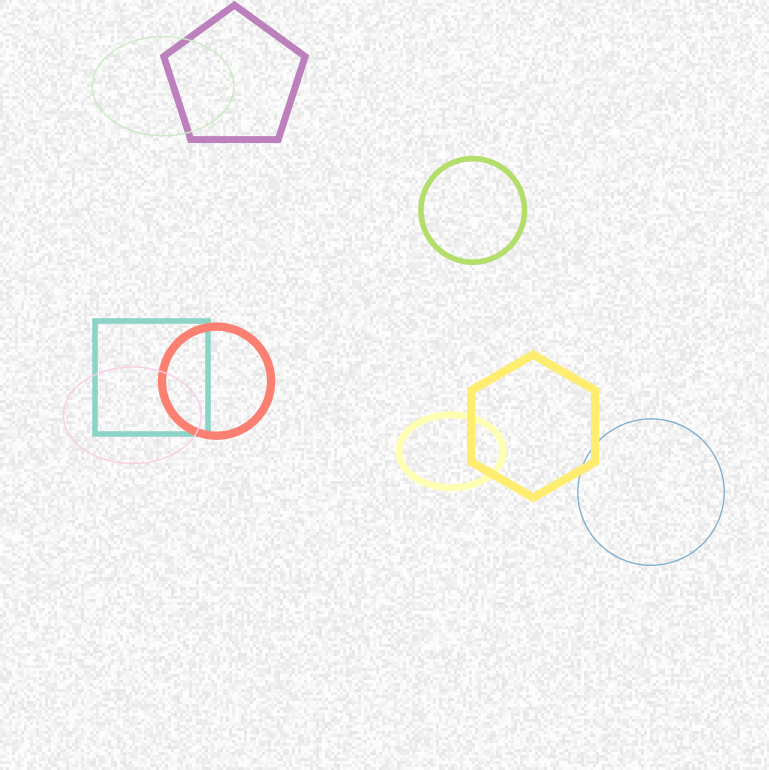[{"shape": "square", "thickness": 2, "radius": 0.37, "center": [0.197, 0.51]}, {"shape": "oval", "thickness": 2.5, "radius": 0.34, "center": [0.586, 0.414]}, {"shape": "circle", "thickness": 3, "radius": 0.35, "center": [0.281, 0.505]}, {"shape": "circle", "thickness": 0.5, "radius": 0.48, "center": [0.845, 0.361]}, {"shape": "circle", "thickness": 2, "radius": 0.34, "center": [0.614, 0.727]}, {"shape": "oval", "thickness": 0.5, "radius": 0.45, "center": [0.172, 0.461]}, {"shape": "pentagon", "thickness": 2.5, "radius": 0.48, "center": [0.304, 0.897]}, {"shape": "oval", "thickness": 0.5, "radius": 0.46, "center": [0.212, 0.888]}, {"shape": "hexagon", "thickness": 3, "radius": 0.46, "center": [0.692, 0.447]}]